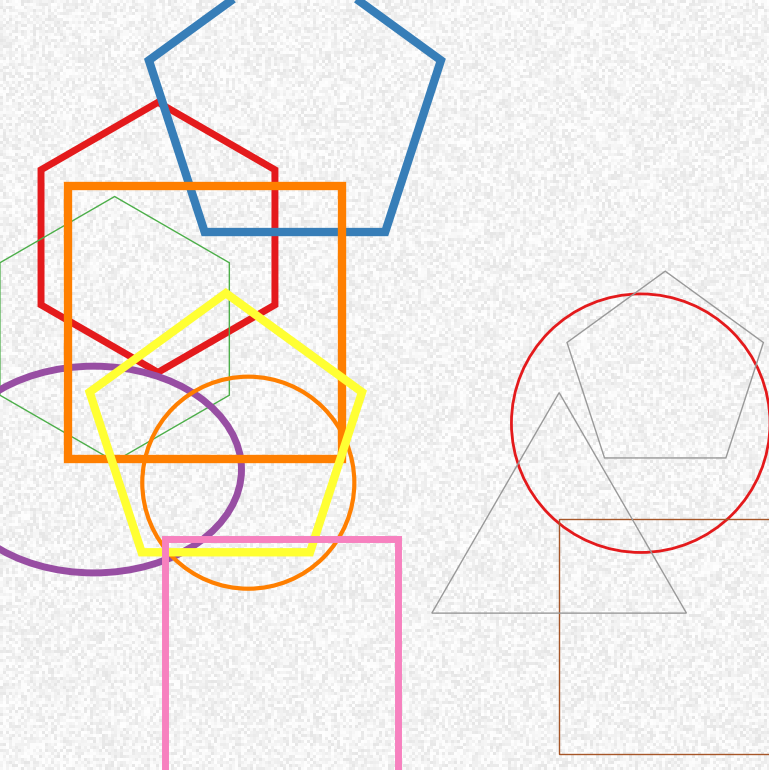[{"shape": "hexagon", "thickness": 2.5, "radius": 0.88, "center": [0.205, 0.692]}, {"shape": "circle", "thickness": 1, "radius": 0.84, "center": [0.832, 0.45]}, {"shape": "pentagon", "thickness": 3, "radius": 1.0, "center": [0.383, 0.86]}, {"shape": "hexagon", "thickness": 0.5, "radius": 0.86, "center": [0.149, 0.573]}, {"shape": "oval", "thickness": 2.5, "radius": 0.96, "center": [0.122, 0.39]}, {"shape": "circle", "thickness": 1.5, "radius": 0.69, "center": [0.322, 0.373]}, {"shape": "square", "thickness": 3, "radius": 0.89, "center": [0.266, 0.581]}, {"shape": "pentagon", "thickness": 3, "radius": 0.93, "center": [0.293, 0.433]}, {"shape": "square", "thickness": 0.5, "radius": 0.76, "center": [0.878, 0.174]}, {"shape": "square", "thickness": 2.5, "radius": 0.75, "center": [0.366, 0.149]}, {"shape": "triangle", "thickness": 0.5, "radius": 0.95, "center": [0.726, 0.299]}, {"shape": "pentagon", "thickness": 0.5, "radius": 0.67, "center": [0.864, 0.514]}]